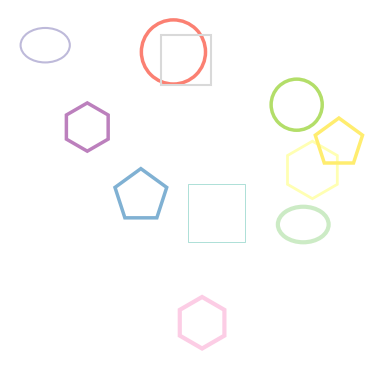[{"shape": "square", "thickness": 0.5, "radius": 0.37, "center": [0.562, 0.447]}, {"shape": "hexagon", "thickness": 2, "radius": 0.37, "center": [0.811, 0.559]}, {"shape": "oval", "thickness": 1.5, "radius": 0.32, "center": [0.117, 0.883]}, {"shape": "circle", "thickness": 2.5, "radius": 0.42, "center": [0.45, 0.865]}, {"shape": "pentagon", "thickness": 2.5, "radius": 0.35, "center": [0.366, 0.491]}, {"shape": "circle", "thickness": 2.5, "radius": 0.33, "center": [0.771, 0.728]}, {"shape": "hexagon", "thickness": 3, "radius": 0.33, "center": [0.525, 0.162]}, {"shape": "square", "thickness": 1.5, "radius": 0.33, "center": [0.482, 0.844]}, {"shape": "hexagon", "thickness": 2.5, "radius": 0.31, "center": [0.227, 0.67]}, {"shape": "oval", "thickness": 3, "radius": 0.33, "center": [0.788, 0.417]}, {"shape": "pentagon", "thickness": 2.5, "radius": 0.32, "center": [0.88, 0.629]}]